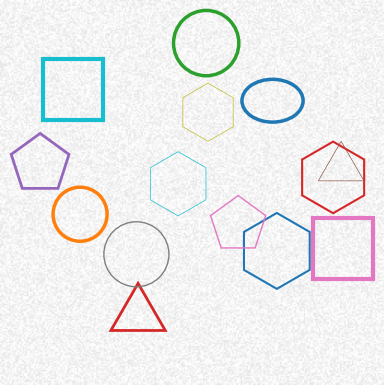[{"shape": "hexagon", "thickness": 1.5, "radius": 0.49, "center": [0.719, 0.348]}, {"shape": "oval", "thickness": 2.5, "radius": 0.4, "center": [0.708, 0.738]}, {"shape": "circle", "thickness": 2.5, "radius": 0.35, "center": [0.208, 0.444]}, {"shape": "circle", "thickness": 2.5, "radius": 0.42, "center": [0.536, 0.888]}, {"shape": "triangle", "thickness": 2, "radius": 0.41, "center": [0.359, 0.182]}, {"shape": "hexagon", "thickness": 1.5, "radius": 0.46, "center": [0.865, 0.539]}, {"shape": "pentagon", "thickness": 2, "radius": 0.39, "center": [0.104, 0.575]}, {"shape": "triangle", "thickness": 0.5, "radius": 0.34, "center": [0.886, 0.565]}, {"shape": "pentagon", "thickness": 1, "radius": 0.38, "center": [0.619, 0.417]}, {"shape": "square", "thickness": 3, "radius": 0.39, "center": [0.89, 0.354]}, {"shape": "circle", "thickness": 1, "radius": 0.42, "center": [0.354, 0.34]}, {"shape": "hexagon", "thickness": 0.5, "radius": 0.38, "center": [0.54, 0.709]}, {"shape": "hexagon", "thickness": 0.5, "radius": 0.42, "center": [0.463, 0.523]}, {"shape": "square", "thickness": 3, "radius": 0.39, "center": [0.19, 0.768]}]